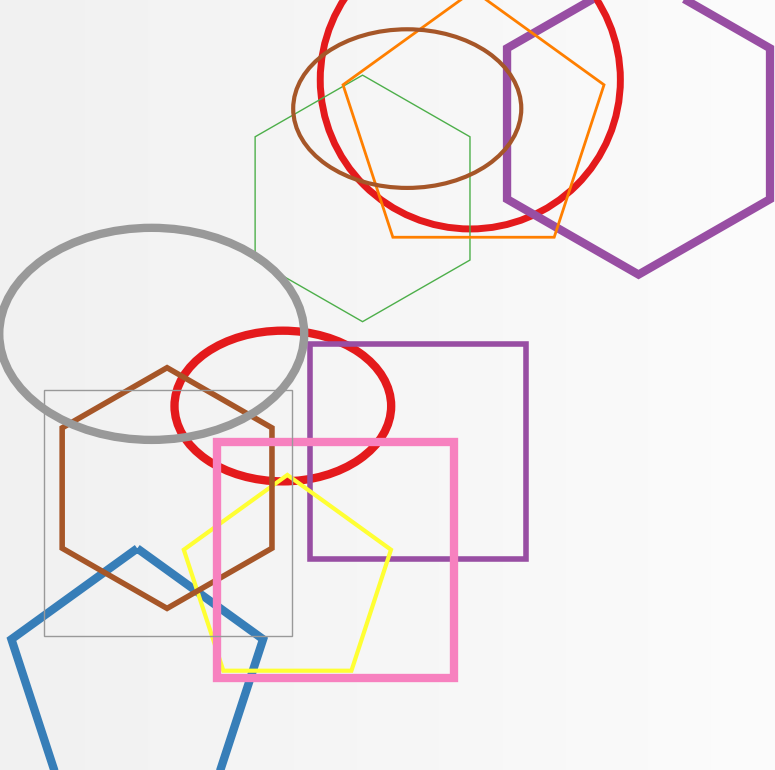[{"shape": "circle", "thickness": 2.5, "radius": 0.97, "center": [0.607, 0.896]}, {"shape": "oval", "thickness": 3, "radius": 0.7, "center": [0.365, 0.473]}, {"shape": "pentagon", "thickness": 3, "radius": 0.85, "center": [0.177, 0.117]}, {"shape": "hexagon", "thickness": 0.5, "radius": 0.8, "center": [0.468, 0.742]}, {"shape": "square", "thickness": 2, "radius": 0.7, "center": [0.539, 0.414]}, {"shape": "hexagon", "thickness": 3, "radius": 0.98, "center": [0.824, 0.839]}, {"shape": "pentagon", "thickness": 1, "radius": 0.89, "center": [0.611, 0.835]}, {"shape": "pentagon", "thickness": 1.5, "radius": 0.7, "center": [0.371, 0.243]}, {"shape": "oval", "thickness": 1.5, "radius": 0.74, "center": [0.525, 0.859]}, {"shape": "hexagon", "thickness": 2, "radius": 0.78, "center": [0.216, 0.366]}, {"shape": "square", "thickness": 3, "radius": 0.77, "center": [0.433, 0.272]}, {"shape": "oval", "thickness": 3, "radius": 0.98, "center": [0.196, 0.566]}, {"shape": "square", "thickness": 0.5, "radius": 0.8, "center": [0.217, 0.333]}]